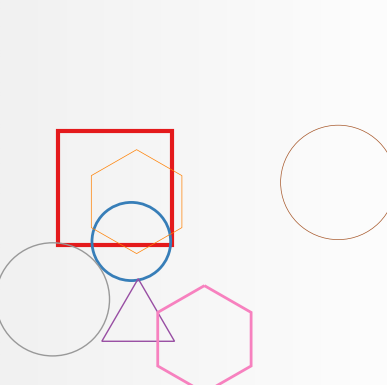[{"shape": "square", "thickness": 3, "radius": 0.74, "center": [0.297, 0.511]}, {"shape": "circle", "thickness": 2, "radius": 0.51, "center": [0.339, 0.373]}, {"shape": "triangle", "thickness": 1, "radius": 0.54, "center": [0.357, 0.168]}, {"shape": "hexagon", "thickness": 0.5, "radius": 0.67, "center": [0.353, 0.476]}, {"shape": "circle", "thickness": 0.5, "radius": 0.74, "center": [0.873, 0.526]}, {"shape": "hexagon", "thickness": 2, "radius": 0.7, "center": [0.528, 0.119]}, {"shape": "circle", "thickness": 1, "radius": 0.73, "center": [0.136, 0.222]}]